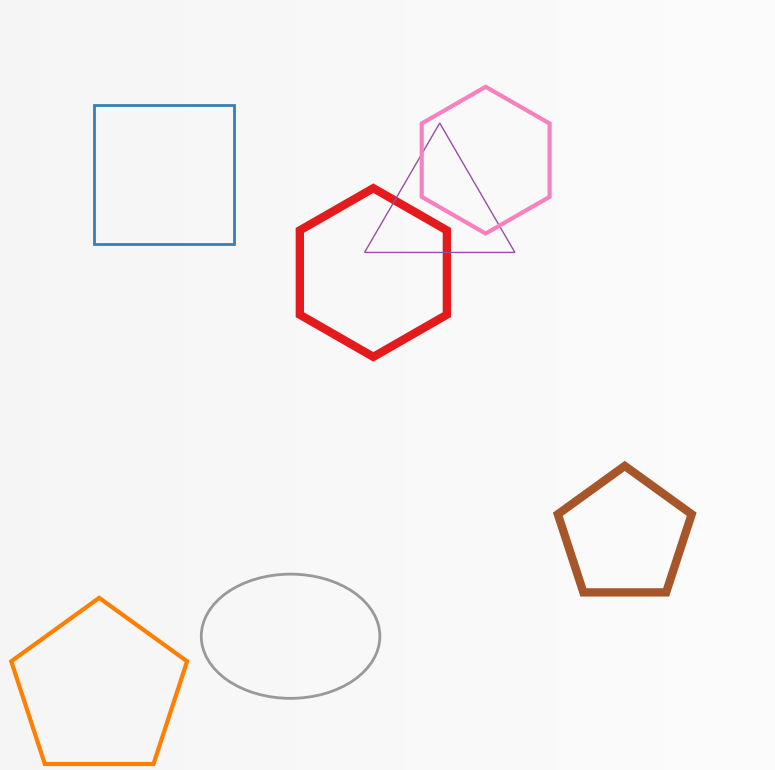[{"shape": "hexagon", "thickness": 3, "radius": 0.55, "center": [0.482, 0.646]}, {"shape": "square", "thickness": 1, "radius": 0.45, "center": [0.212, 0.773]}, {"shape": "triangle", "thickness": 0.5, "radius": 0.56, "center": [0.567, 0.728]}, {"shape": "pentagon", "thickness": 1.5, "radius": 0.6, "center": [0.128, 0.104]}, {"shape": "pentagon", "thickness": 3, "radius": 0.45, "center": [0.806, 0.304]}, {"shape": "hexagon", "thickness": 1.5, "radius": 0.48, "center": [0.627, 0.792]}, {"shape": "oval", "thickness": 1, "radius": 0.58, "center": [0.375, 0.174]}]